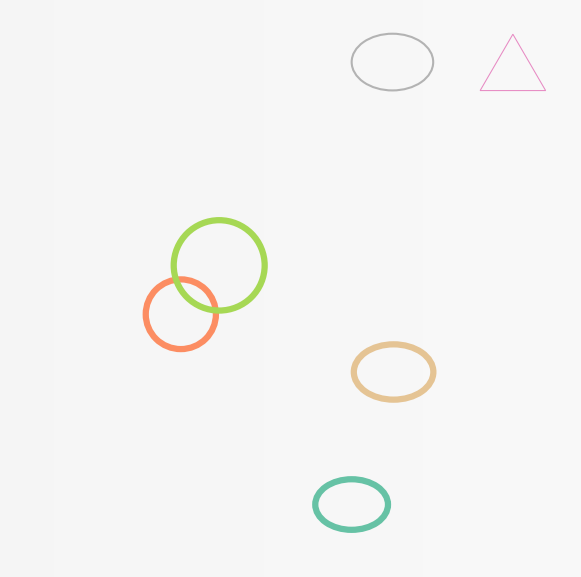[{"shape": "oval", "thickness": 3, "radius": 0.31, "center": [0.605, 0.125]}, {"shape": "circle", "thickness": 3, "radius": 0.3, "center": [0.311, 0.455]}, {"shape": "triangle", "thickness": 0.5, "radius": 0.33, "center": [0.882, 0.875]}, {"shape": "circle", "thickness": 3, "radius": 0.39, "center": [0.377, 0.54]}, {"shape": "oval", "thickness": 3, "radius": 0.34, "center": [0.677, 0.355]}, {"shape": "oval", "thickness": 1, "radius": 0.35, "center": [0.675, 0.892]}]